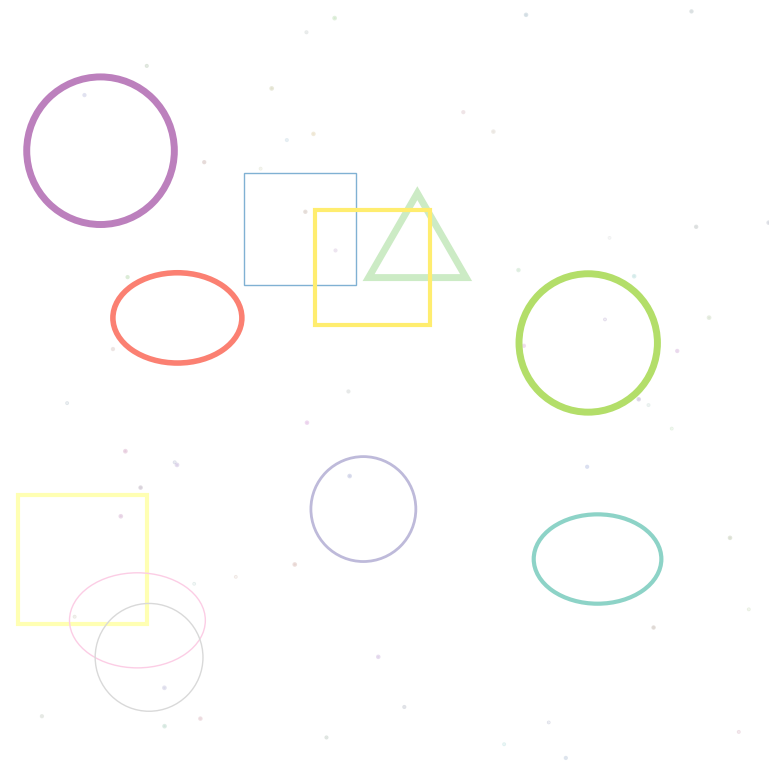[{"shape": "oval", "thickness": 1.5, "radius": 0.41, "center": [0.776, 0.274]}, {"shape": "square", "thickness": 1.5, "radius": 0.42, "center": [0.107, 0.273]}, {"shape": "circle", "thickness": 1, "radius": 0.34, "center": [0.472, 0.339]}, {"shape": "oval", "thickness": 2, "radius": 0.42, "center": [0.23, 0.587]}, {"shape": "square", "thickness": 0.5, "radius": 0.36, "center": [0.39, 0.703]}, {"shape": "circle", "thickness": 2.5, "radius": 0.45, "center": [0.764, 0.555]}, {"shape": "oval", "thickness": 0.5, "radius": 0.44, "center": [0.178, 0.194]}, {"shape": "circle", "thickness": 0.5, "radius": 0.35, "center": [0.194, 0.146]}, {"shape": "circle", "thickness": 2.5, "radius": 0.48, "center": [0.131, 0.804]}, {"shape": "triangle", "thickness": 2.5, "radius": 0.37, "center": [0.542, 0.676]}, {"shape": "square", "thickness": 1.5, "radius": 0.37, "center": [0.483, 0.653]}]